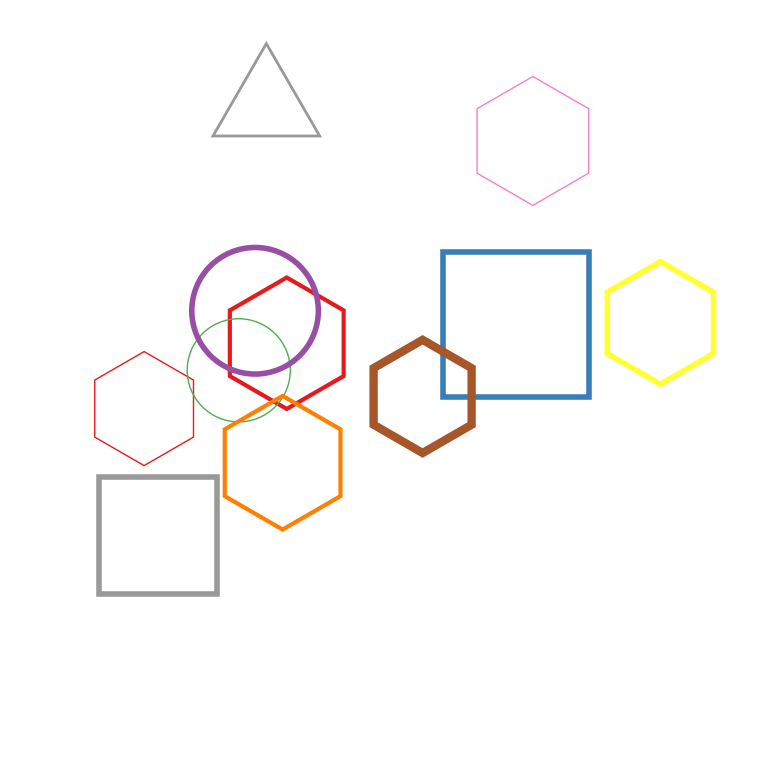[{"shape": "hexagon", "thickness": 1.5, "radius": 0.43, "center": [0.372, 0.554]}, {"shape": "hexagon", "thickness": 0.5, "radius": 0.37, "center": [0.187, 0.469]}, {"shape": "square", "thickness": 2, "radius": 0.47, "center": [0.67, 0.579]}, {"shape": "circle", "thickness": 0.5, "radius": 0.33, "center": [0.31, 0.519]}, {"shape": "circle", "thickness": 2, "radius": 0.41, "center": [0.331, 0.596]}, {"shape": "hexagon", "thickness": 1.5, "radius": 0.43, "center": [0.367, 0.399]}, {"shape": "hexagon", "thickness": 2, "radius": 0.4, "center": [0.858, 0.581]}, {"shape": "hexagon", "thickness": 3, "radius": 0.37, "center": [0.549, 0.485]}, {"shape": "hexagon", "thickness": 0.5, "radius": 0.42, "center": [0.692, 0.817]}, {"shape": "triangle", "thickness": 1, "radius": 0.4, "center": [0.346, 0.863]}, {"shape": "square", "thickness": 2, "radius": 0.38, "center": [0.205, 0.305]}]